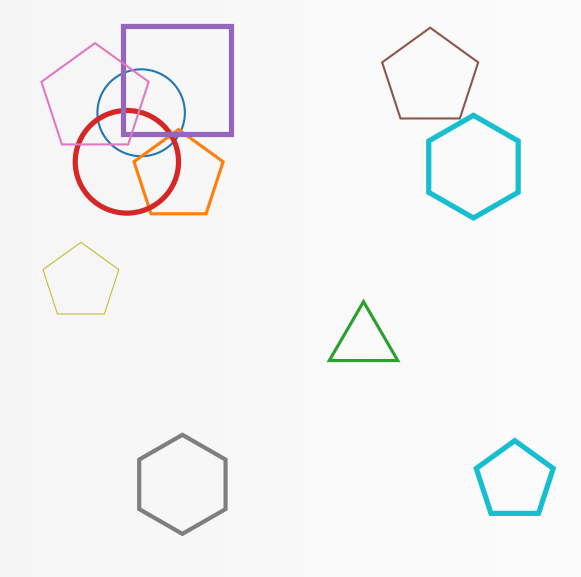[{"shape": "circle", "thickness": 1, "radius": 0.38, "center": [0.243, 0.804]}, {"shape": "pentagon", "thickness": 1.5, "radius": 0.4, "center": [0.307, 0.694]}, {"shape": "triangle", "thickness": 1.5, "radius": 0.34, "center": [0.625, 0.409]}, {"shape": "circle", "thickness": 2.5, "radius": 0.44, "center": [0.218, 0.719]}, {"shape": "square", "thickness": 2.5, "radius": 0.47, "center": [0.305, 0.861]}, {"shape": "pentagon", "thickness": 1, "radius": 0.43, "center": [0.74, 0.864]}, {"shape": "pentagon", "thickness": 1, "radius": 0.48, "center": [0.164, 0.828]}, {"shape": "hexagon", "thickness": 2, "radius": 0.43, "center": [0.314, 0.16]}, {"shape": "pentagon", "thickness": 0.5, "radius": 0.34, "center": [0.139, 0.511]}, {"shape": "hexagon", "thickness": 2.5, "radius": 0.44, "center": [0.815, 0.711]}, {"shape": "pentagon", "thickness": 2.5, "radius": 0.35, "center": [0.886, 0.166]}]